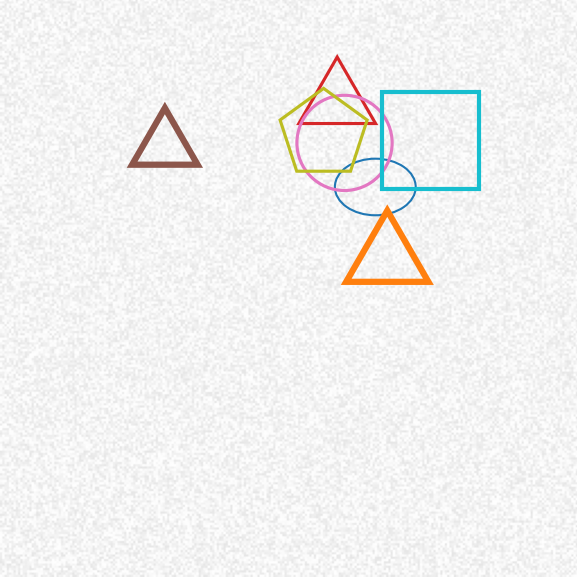[{"shape": "oval", "thickness": 1, "radius": 0.35, "center": [0.65, 0.675]}, {"shape": "triangle", "thickness": 3, "radius": 0.41, "center": [0.671, 0.552]}, {"shape": "triangle", "thickness": 1.5, "radius": 0.38, "center": [0.584, 0.824]}, {"shape": "triangle", "thickness": 3, "radius": 0.33, "center": [0.285, 0.747]}, {"shape": "circle", "thickness": 1.5, "radius": 0.41, "center": [0.597, 0.752]}, {"shape": "pentagon", "thickness": 1.5, "radius": 0.4, "center": [0.56, 0.767]}, {"shape": "square", "thickness": 2, "radius": 0.42, "center": [0.746, 0.755]}]